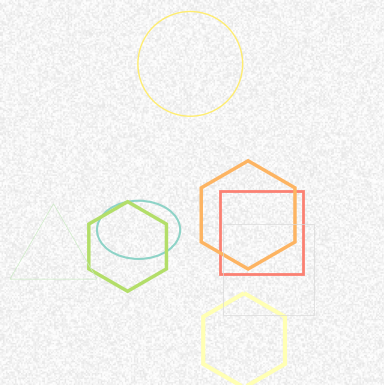[{"shape": "oval", "thickness": 1.5, "radius": 0.54, "center": [0.36, 0.403]}, {"shape": "hexagon", "thickness": 3, "radius": 0.61, "center": [0.634, 0.116]}, {"shape": "square", "thickness": 2, "radius": 0.54, "center": [0.68, 0.396]}, {"shape": "hexagon", "thickness": 2.5, "radius": 0.7, "center": [0.644, 0.442]}, {"shape": "hexagon", "thickness": 2.5, "radius": 0.58, "center": [0.331, 0.36]}, {"shape": "square", "thickness": 0.5, "radius": 0.59, "center": [0.699, 0.299]}, {"shape": "triangle", "thickness": 0.5, "radius": 0.65, "center": [0.139, 0.34]}, {"shape": "circle", "thickness": 1, "radius": 0.68, "center": [0.494, 0.834]}]